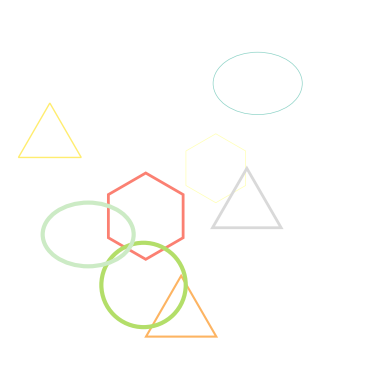[{"shape": "oval", "thickness": 0.5, "radius": 0.58, "center": [0.669, 0.783]}, {"shape": "hexagon", "thickness": 0.5, "radius": 0.45, "center": [0.561, 0.563]}, {"shape": "hexagon", "thickness": 2, "radius": 0.56, "center": [0.379, 0.439]}, {"shape": "triangle", "thickness": 1.5, "radius": 0.53, "center": [0.471, 0.178]}, {"shape": "circle", "thickness": 3, "radius": 0.55, "center": [0.373, 0.26]}, {"shape": "triangle", "thickness": 2, "radius": 0.51, "center": [0.641, 0.46]}, {"shape": "oval", "thickness": 3, "radius": 0.59, "center": [0.229, 0.391]}, {"shape": "triangle", "thickness": 1, "radius": 0.47, "center": [0.129, 0.638]}]